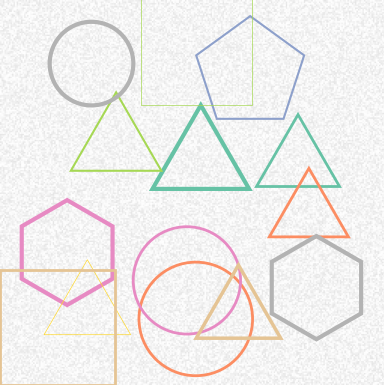[{"shape": "triangle", "thickness": 3, "radius": 0.72, "center": [0.522, 0.582]}, {"shape": "triangle", "thickness": 2, "radius": 0.62, "center": [0.774, 0.578]}, {"shape": "circle", "thickness": 2, "radius": 0.74, "center": [0.509, 0.172]}, {"shape": "triangle", "thickness": 2, "radius": 0.59, "center": [0.802, 0.444]}, {"shape": "pentagon", "thickness": 1.5, "radius": 0.74, "center": [0.65, 0.811]}, {"shape": "circle", "thickness": 2, "radius": 0.7, "center": [0.485, 0.272]}, {"shape": "hexagon", "thickness": 3, "radius": 0.68, "center": [0.174, 0.344]}, {"shape": "triangle", "thickness": 1.5, "radius": 0.68, "center": [0.302, 0.624]}, {"shape": "square", "thickness": 0.5, "radius": 0.72, "center": [0.51, 0.872]}, {"shape": "triangle", "thickness": 0.5, "radius": 0.65, "center": [0.227, 0.196]}, {"shape": "square", "thickness": 2, "radius": 0.75, "center": [0.15, 0.149]}, {"shape": "triangle", "thickness": 2.5, "radius": 0.63, "center": [0.619, 0.185]}, {"shape": "circle", "thickness": 3, "radius": 0.54, "center": [0.238, 0.835]}, {"shape": "hexagon", "thickness": 3, "radius": 0.67, "center": [0.822, 0.253]}]